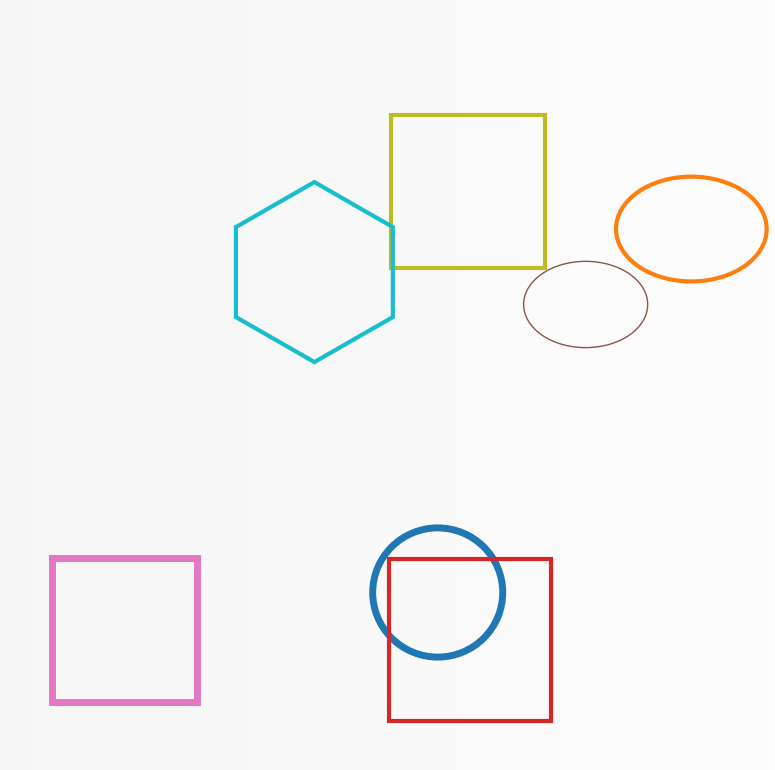[{"shape": "circle", "thickness": 2.5, "radius": 0.42, "center": [0.565, 0.231]}, {"shape": "oval", "thickness": 1.5, "radius": 0.49, "center": [0.892, 0.703]}, {"shape": "square", "thickness": 1.5, "radius": 0.52, "center": [0.606, 0.169]}, {"shape": "oval", "thickness": 0.5, "radius": 0.4, "center": [0.756, 0.605]}, {"shape": "square", "thickness": 2.5, "radius": 0.47, "center": [0.16, 0.181]}, {"shape": "square", "thickness": 1.5, "radius": 0.5, "center": [0.604, 0.752]}, {"shape": "hexagon", "thickness": 1.5, "radius": 0.58, "center": [0.406, 0.647]}]